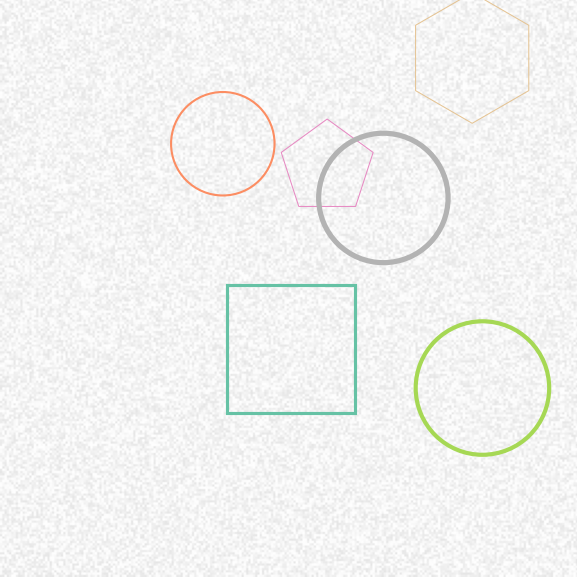[{"shape": "square", "thickness": 1.5, "radius": 0.56, "center": [0.504, 0.394]}, {"shape": "circle", "thickness": 1, "radius": 0.45, "center": [0.386, 0.75]}, {"shape": "pentagon", "thickness": 0.5, "radius": 0.42, "center": [0.567, 0.709]}, {"shape": "circle", "thickness": 2, "radius": 0.58, "center": [0.835, 0.327]}, {"shape": "hexagon", "thickness": 0.5, "radius": 0.57, "center": [0.818, 0.899]}, {"shape": "circle", "thickness": 2.5, "radius": 0.56, "center": [0.664, 0.656]}]